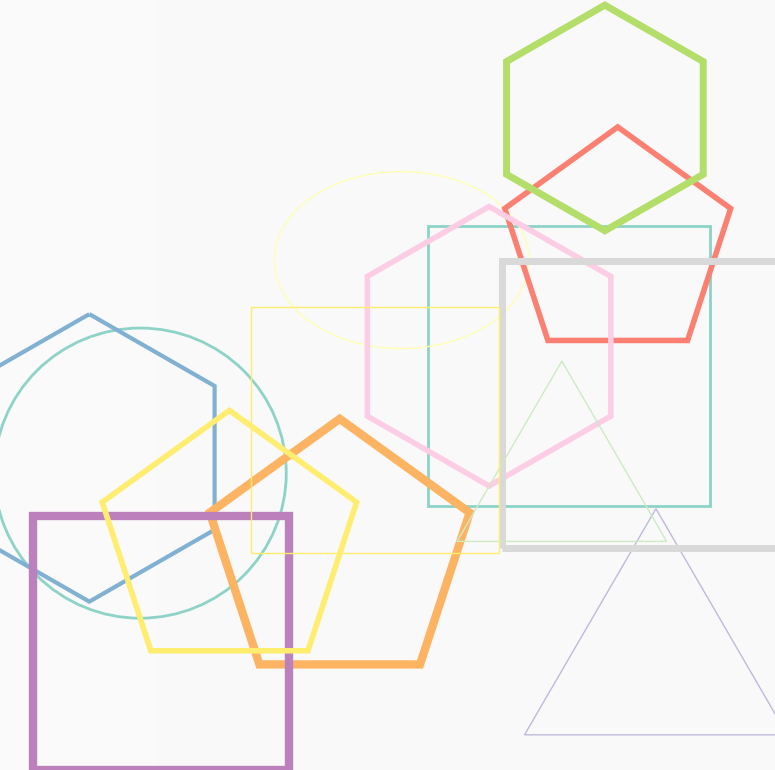[{"shape": "square", "thickness": 1, "radius": 0.91, "center": [0.734, 0.525]}, {"shape": "circle", "thickness": 1, "radius": 0.94, "center": [0.181, 0.386]}, {"shape": "oval", "thickness": 0.5, "radius": 0.82, "center": [0.518, 0.662]}, {"shape": "triangle", "thickness": 0.5, "radius": 0.98, "center": [0.846, 0.144]}, {"shape": "pentagon", "thickness": 2, "radius": 0.77, "center": [0.797, 0.682]}, {"shape": "hexagon", "thickness": 1.5, "radius": 0.93, "center": [0.115, 0.405]}, {"shape": "pentagon", "thickness": 3, "radius": 0.88, "center": [0.438, 0.28]}, {"shape": "hexagon", "thickness": 2.5, "radius": 0.73, "center": [0.78, 0.847]}, {"shape": "hexagon", "thickness": 2, "radius": 0.91, "center": [0.631, 0.55]}, {"shape": "square", "thickness": 2.5, "radius": 0.93, "center": [0.834, 0.474]}, {"shape": "square", "thickness": 3, "radius": 0.83, "center": [0.208, 0.165]}, {"shape": "triangle", "thickness": 0.5, "radius": 0.78, "center": [0.725, 0.375]}, {"shape": "square", "thickness": 0.5, "radius": 0.8, "center": [0.484, 0.442]}, {"shape": "pentagon", "thickness": 2, "radius": 0.86, "center": [0.296, 0.294]}]